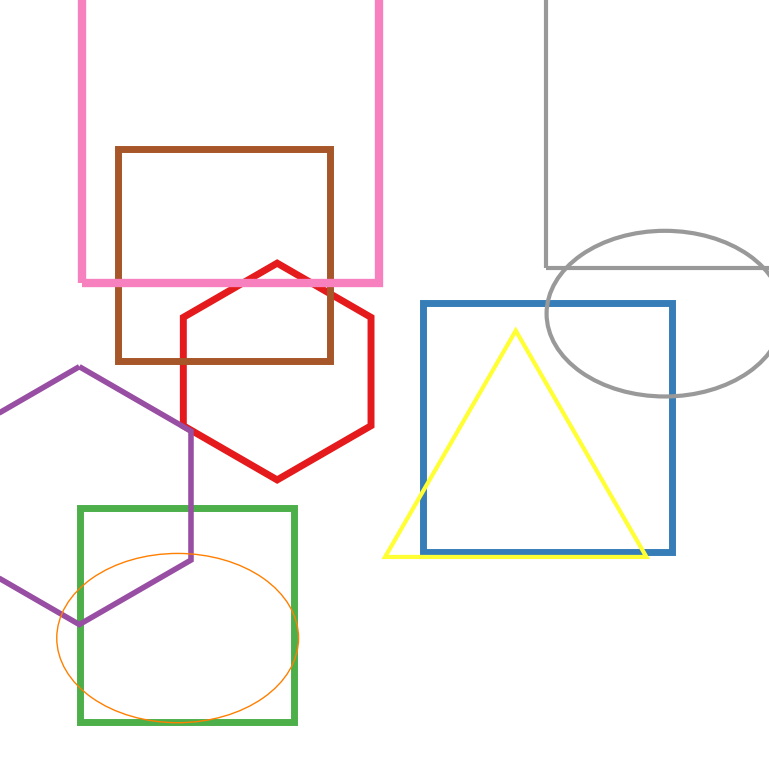[{"shape": "hexagon", "thickness": 2.5, "radius": 0.7, "center": [0.36, 0.517]}, {"shape": "square", "thickness": 2.5, "radius": 0.81, "center": [0.711, 0.444]}, {"shape": "square", "thickness": 2.5, "radius": 0.69, "center": [0.243, 0.202]}, {"shape": "hexagon", "thickness": 2, "radius": 0.84, "center": [0.103, 0.356]}, {"shape": "oval", "thickness": 0.5, "radius": 0.79, "center": [0.231, 0.171]}, {"shape": "triangle", "thickness": 1.5, "radius": 0.98, "center": [0.67, 0.375]}, {"shape": "square", "thickness": 2.5, "radius": 0.69, "center": [0.291, 0.669]}, {"shape": "square", "thickness": 3, "radius": 0.97, "center": [0.299, 0.826]}, {"shape": "oval", "thickness": 1.5, "radius": 0.77, "center": [0.864, 0.593]}, {"shape": "square", "thickness": 1.5, "radius": 0.93, "center": [0.895, 0.837]}]